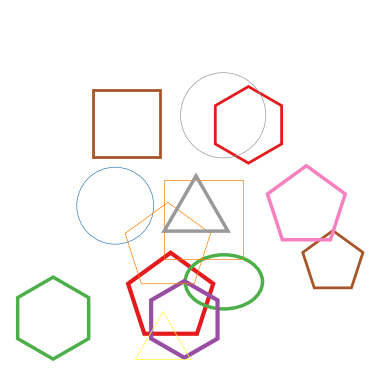[{"shape": "hexagon", "thickness": 2, "radius": 0.5, "center": [0.645, 0.676]}, {"shape": "pentagon", "thickness": 3, "radius": 0.58, "center": [0.443, 0.227]}, {"shape": "circle", "thickness": 0.5, "radius": 0.5, "center": [0.299, 0.466]}, {"shape": "hexagon", "thickness": 2.5, "radius": 0.53, "center": [0.138, 0.174]}, {"shape": "oval", "thickness": 2.5, "radius": 0.5, "center": [0.581, 0.268]}, {"shape": "hexagon", "thickness": 3, "radius": 0.5, "center": [0.479, 0.17]}, {"shape": "square", "thickness": 0.5, "radius": 0.51, "center": [0.529, 0.429]}, {"shape": "pentagon", "thickness": 0.5, "radius": 0.58, "center": [0.436, 0.357]}, {"shape": "triangle", "thickness": 0.5, "radius": 0.42, "center": [0.424, 0.108]}, {"shape": "square", "thickness": 2, "radius": 0.44, "center": [0.328, 0.679]}, {"shape": "pentagon", "thickness": 2, "radius": 0.41, "center": [0.865, 0.319]}, {"shape": "pentagon", "thickness": 2.5, "radius": 0.53, "center": [0.796, 0.463]}, {"shape": "circle", "thickness": 0.5, "radius": 0.55, "center": [0.58, 0.701]}, {"shape": "triangle", "thickness": 2.5, "radius": 0.48, "center": [0.509, 0.448]}]